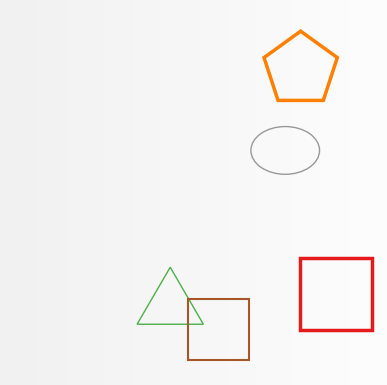[{"shape": "square", "thickness": 2.5, "radius": 0.47, "center": [0.868, 0.236]}, {"shape": "triangle", "thickness": 1, "radius": 0.49, "center": [0.439, 0.207]}, {"shape": "pentagon", "thickness": 2.5, "radius": 0.5, "center": [0.776, 0.82]}, {"shape": "square", "thickness": 1.5, "radius": 0.4, "center": [0.564, 0.145]}, {"shape": "oval", "thickness": 1, "radius": 0.44, "center": [0.736, 0.609]}]